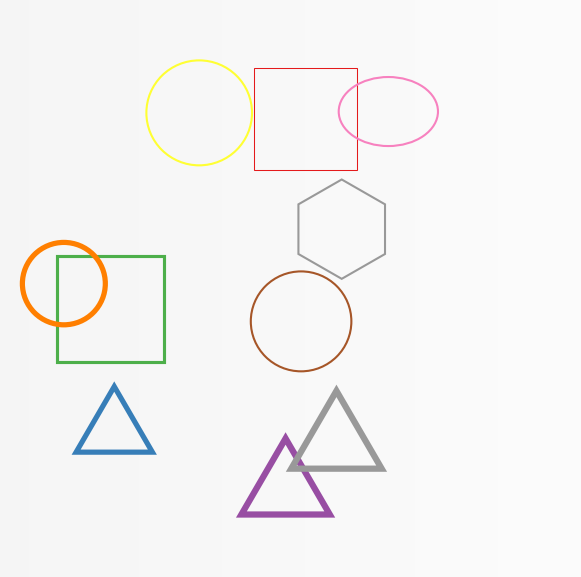[{"shape": "square", "thickness": 0.5, "radius": 0.44, "center": [0.526, 0.793]}, {"shape": "triangle", "thickness": 2.5, "radius": 0.38, "center": [0.197, 0.254]}, {"shape": "square", "thickness": 1.5, "radius": 0.46, "center": [0.19, 0.463]}, {"shape": "triangle", "thickness": 3, "radius": 0.44, "center": [0.491, 0.152]}, {"shape": "circle", "thickness": 2.5, "radius": 0.36, "center": [0.11, 0.508]}, {"shape": "circle", "thickness": 1, "radius": 0.45, "center": [0.343, 0.804]}, {"shape": "circle", "thickness": 1, "radius": 0.43, "center": [0.518, 0.443]}, {"shape": "oval", "thickness": 1, "radius": 0.43, "center": [0.668, 0.806]}, {"shape": "triangle", "thickness": 3, "radius": 0.45, "center": [0.579, 0.232]}, {"shape": "hexagon", "thickness": 1, "radius": 0.43, "center": [0.588, 0.602]}]